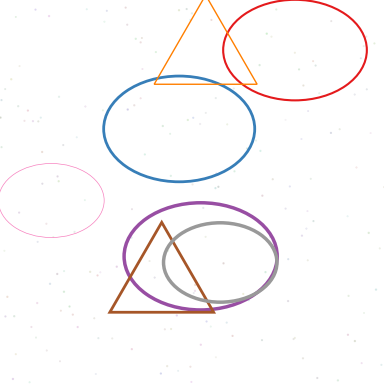[{"shape": "oval", "thickness": 1.5, "radius": 0.93, "center": [0.766, 0.87]}, {"shape": "oval", "thickness": 2, "radius": 0.98, "center": [0.465, 0.665]}, {"shape": "oval", "thickness": 2.5, "radius": 0.99, "center": [0.521, 0.334]}, {"shape": "triangle", "thickness": 1, "radius": 0.77, "center": [0.534, 0.858]}, {"shape": "triangle", "thickness": 2, "radius": 0.78, "center": [0.42, 0.267]}, {"shape": "oval", "thickness": 0.5, "radius": 0.69, "center": [0.133, 0.479]}, {"shape": "oval", "thickness": 2.5, "radius": 0.74, "center": [0.572, 0.318]}]